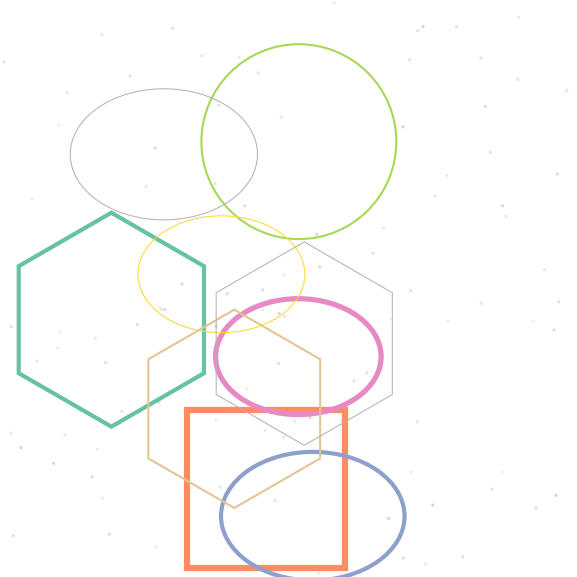[{"shape": "hexagon", "thickness": 2, "radius": 0.93, "center": [0.193, 0.446]}, {"shape": "square", "thickness": 3, "radius": 0.68, "center": [0.461, 0.153]}, {"shape": "oval", "thickness": 2, "radius": 0.79, "center": [0.542, 0.105]}, {"shape": "oval", "thickness": 2.5, "radius": 0.72, "center": [0.517, 0.382]}, {"shape": "circle", "thickness": 1, "radius": 0.84, "center": [0.517, 0.754]}, {"shape": "oval", "thickness": 0.5, "radius": 0.72, "center": [0.383, 0.524]}, {"shape": "hexagon", "thickness": 1, "radius": 0.86, "center": [0.406, 0.291]}, {"shape": "oval", "thickness": 0.5, "radius": 0.81, "center": [0.284, 0.732]}, {"shape": "hexagon", "thickness": 0.5, "radius": 0.88, "center": [0.527, 0.404]}]